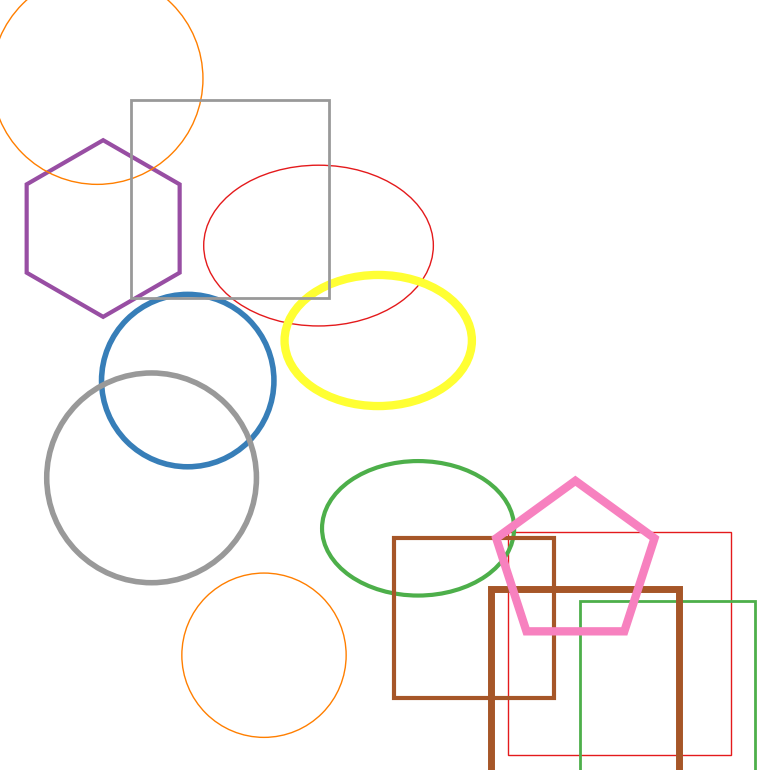[{"shape": "oval", "thickness": 0.5, "radius": 0.75, "center": [0.414, 0.681]}, {"shape": "square", "thickness": 0.5, "radius": 0.72, "center": [0.805, 0.164]}, {"shape": "circle", "thickness": 2, "radius": 0.56, "center": [0.244, 0.506]}, {"shape": "square", "thickness": 1, "radius": 0.57, "center": [0.867, 0.105]}, {"shape": "oval", "thickness": 1.5, "radius": 0.62, "center": [0.543, 0.314]}, {"shape": "hexagon", "thickness": 1.5, "radius": 0.57, "center": [0.134, 0.703]}, {"shape": "circle", "thickness": 0.5, "radius": 0.53, "center": [0.343, 0.149]}, {"shape": "circle", "thickness": 0.5, "radius": 0.69, "center": [0.126, 0.898]}, {"shape": "oval", "thickness": 3, "radius": 0.61, "center": [0.491, 0.558]}, {"shape": "square", "thickness": 2.5, "radius": 0.61, "center": [0.76, 0.113]}, {"shape": "square", "thickness": 1.5, "radius": 0.52, "center": [0.616, 0.197]}, {"shape": "pentagon", "thickness": 3, "radius": 0.54, "center": [0.747, 0.268]}, {"shape": "square", "thickness": 1, "radius": 0.64, "center": [0.299, 0.742]}, {"shape": "circle", "thickness": 2, "radius": 0.68, "center": [0.197, 0.379]}]